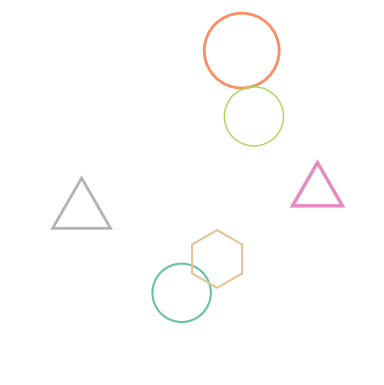[{"shape": "circle", "thickness": 1.5, "radius": 0.38, "center": [0.472, 0.239]}, {"shape": "circle", "thickness": 2, "radius": 0.49, "center": [0.628, 0.869]}, {"shape": "triangle", "thickness": 2.5, "radius": 0.37, "center": [0.825, 0.503]}, {"shape": "circle", "thickness": 1, "radius": 0.38, "center": [0.66, 0.698]}, {"shape": "hexagon", "thickness": 1.5, "radius": 0.38, "center": [0.564, 0.327]}, {"shape": "triangle", "thickness": 2, "radius": 0.43, "center": [0.212, 0.45]}]